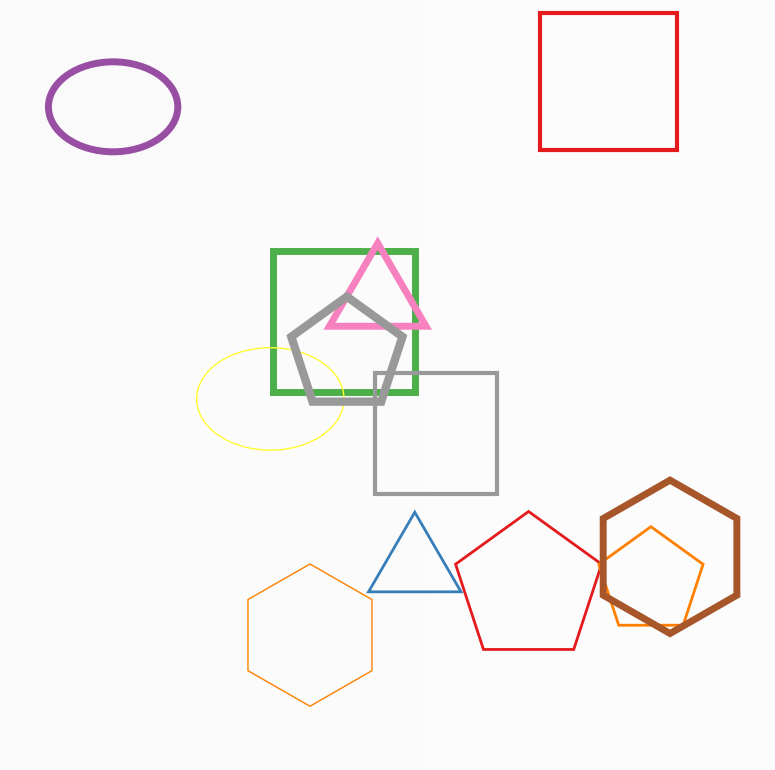[{"shape": "pentagon", "thickness": 1, "radius": 0.5, "center": [0.682, 0.237]}, {"shape": "square", "thickness": 1.5, "radius": 0.44, "center": [0.785, 0.895]}, {"shape": "triangle", "thickness": 1, "radius": 0.34, "center": [0.535, 0.266]}, {"shape": "square", "thickness": 2.5, "radius": 0.46, "center": [0.444, 0.582]}, {"shape": "oval", "thickness": 2.5, "radius": 0.42, "center": [0.146, 0.861]}, {"shape": "hexagon", "thickness": 0.5, "radius": 0.46, "center": [0.4, 0.175]}, {"shape": "pentagon", "thickness": 1, "radius": 0.35, "center": [0.84, 0.245]}, {"shape": "oval", "thickness": 0.5, "radius": 0.48, "center": [0.349, 0.482]}, {"shape": "hexagon", "thickness": 2.5, "radius": 0.5, "center": [0.865, 0.277]}, {"shape": "triangle", "thickness": 2.5, "radius": 0.36, "center": [0.487, 0.612]}, {"shape": "square", "thickness": 1.5, "radius": 0.39, "center": [0.562, 0.438]}, {"shape": "pentagon", "thickness": 3, "radius": 0.38, "center": [0.448, 0.539]}]